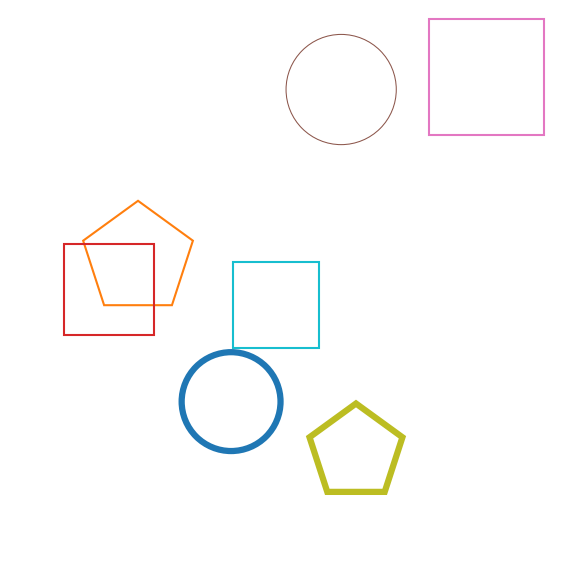[{"shape": "circle", "thickness": 3, "radius": 0.43, "center": [0.4, 0.304]}, {"shape": "pentagon", "thickness": 1, "radius": 0.5, "center": [0.239, 0.551]}, {"shape": "square", "thickness": 1, "radius": 0.39, "center": [0.188, 0.498]}, {"shape": "circle", "thickness": 0.5, "radius": 0.48, "center": [0.591, 0.844]}, {"shape": "square", "thickness": 1, "radius": 0.5, "center": [0.842, 0.866]}, {"shape": "pentagon", "thickness": 3, "radius": 0.42, "center": [0.616, 0.216]}, {"shape": "square", "thickness": 1, "radius": 0.38, "center": [0.478, 0.471]}]